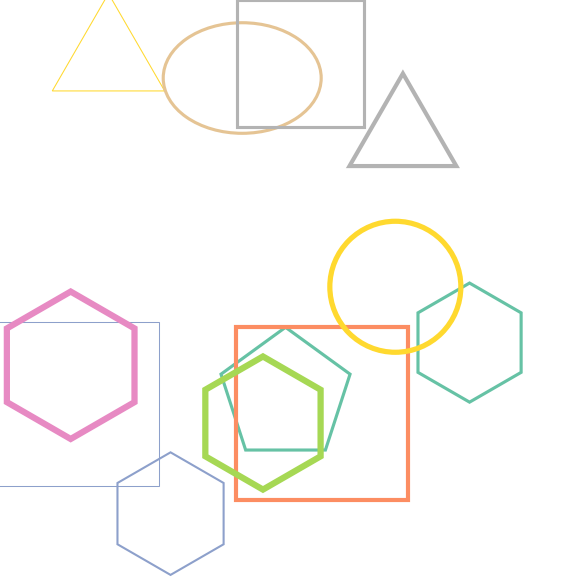[{"shape": "hexagon", "thickness": 1.5, "radius": 0.52, "center": [0.813, 0.406]}, {"shape": "pentagon", "thickness": 1.5, "radius": 0.59, "center": [0.494, 0.315]}, {"shape": "square", "thickness": 2, "radius": 0.75, "center": [0.557, 0.283]}, {"shape": "hexagon", "thickness": 1, "radius": 0.53, "center": [0.295, 0.11]}, {"shape": "square", "thickness": 0.5, "radius": 0.71, "center": [0.134, 0.3]}, {"shape": "hexagon", "thickness": 3, "radius": 0.64, "center": [0.122, 0.367]}, {"shape": "hexagon", "thickness": 3, "radius": 0.58, "center": [0.455, 0.267]}, {"shape": "triangle", "thickness": 0.5, "radius": 0.56, "center": [0.188, 0.898]}, {"shape": "circle", "thickness": 2.5, "radius": 0.57, "center": [0.685, 0.503]}, {"shape": "oval", "thickness": 1.5, "radius": 0.68, "center": [0.419, 0.864]}, {"shape": "triangle", "thickness": 2, "radius": 0.53, "center": [0.698, 0.765]}, {"shape": "square", "thickness": 1.5, "radius": 0.55, "center": [0.521, 0.889]}]